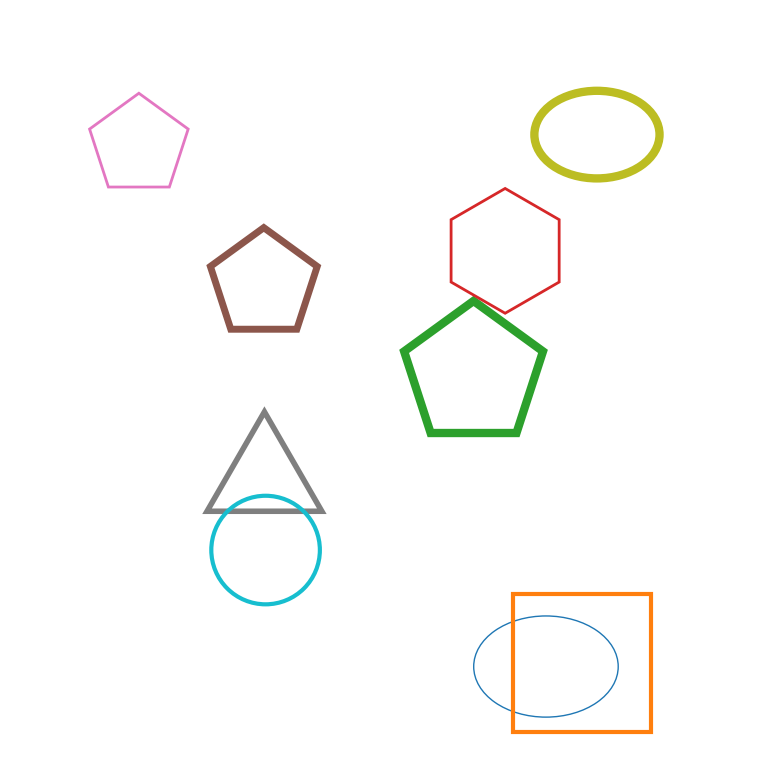[{"shape": "oval", "thickness": 0.5, "radius": 0.47, "center": [0.709, 0.134]}, {"shape": "square", "thickness": 1.5, "radius": 0.45, "center": [0.756, 0.139]}, {"shape": "pentagon", "thickness": 3, "radius": 0.47, "center": [0.615, 0.514]}, {"shape": "hexagon", "thickness": 1, "radius": 0.41, "center": [0.656, 0.674]}, {"shape": "pentagon", "thickness": 2.5, "radius": 0.36, "center": [0.343, 0.631]}, {"shape": "pentagon", "thickness": 1, "radius": 0.34, "center": [0.18, 0.812]}, {"shape": "triangle", "thickness": 2, "radius": 0.43, "center": [0.343, 0.379]}, {"shape": "oval", "thickness": 3, "radius": 0.41, "center": [0.775, 0.825]}, {"shape": "circle", "thickness": 1.5, "radius": 0.35, "center": [0.345, 0.286]}]